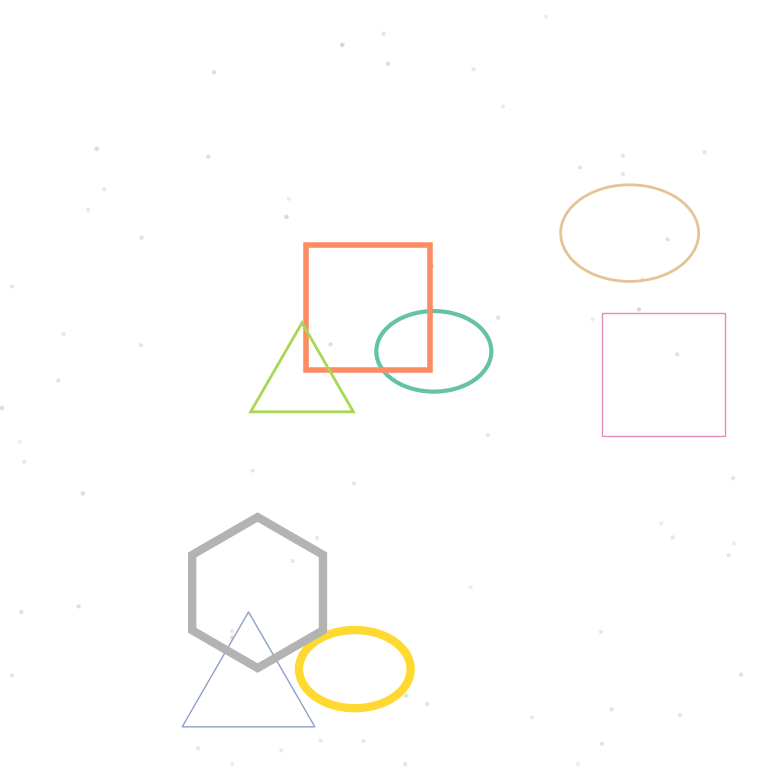[{"shape": "oval", "thickness": 1.5, "radius": 0.37, "center": [0.563, 0.544]}, {"shape": "square", "thickness": 2, "radius": 0.4, "center": [0.478, 0.601]}, {"shape": "triangle", "thickness": 0.5, "radius": 0.5, "center": [0.323, 0.106]}, {"shape": "square", "thickness": 0.5, "radius": 0.4, "center": [0.862, 0.514]}, {"shape": "triangle", "thickness": 1, "radius": 0.39, "center": [0.392, 0.504]}, {"shape": "oval", "thickness": 3, "radius": 0.36, "center": [0.461, 0.131]}, {"shape": "oval", "thickness": 1, "radius": 0.45, "center": [0.818, 0.697]}, {"shape": "hexagon", "thickness": 3, "radius": 0.49, "center": [0.335, 0.23]}]